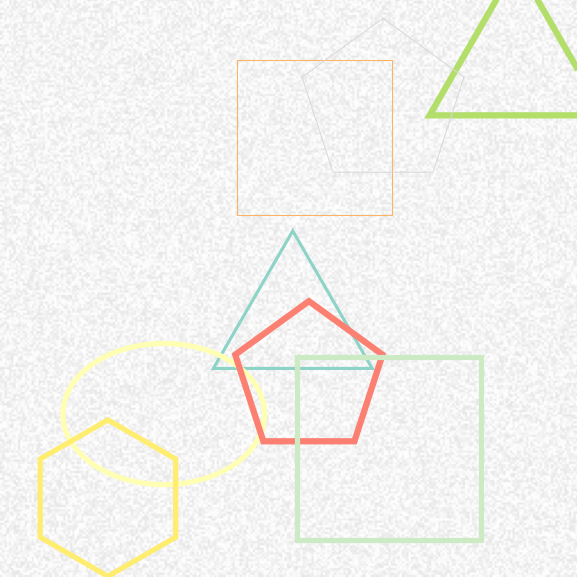[{"shape": "triangle", "thickness": 1.5, "radius": 0.79, "center": [0.507, 0.441]}, {"shape": "oval", "thickness": 2.5, "radius": 0.87, "center": [0.284, 0.282]}, {"shape": "pentagon", "thickness": 3, "radius": 0.67, "center": [0.535, 0.344]}, {"shape": "square", "thickness": 0.5, "radius": 0.67, "center": [0.545, 0.761]}, {"shape": "triangle", "thickness": 3, "radius": 0.87, "center": [0.895, 0.887]}, {"shape": "pentagon", "thickness": 0.5, "radius": 0.74, "center": [0.663, 0.82]}, {"shape": "square", "thickness": 2.5, "radius": 0.79, "center": [0.674, 0.222]}, {"shape": "hexagon", "thickness": 2.5, "radius": 0.68, "center": [0.187, 0.137]}]